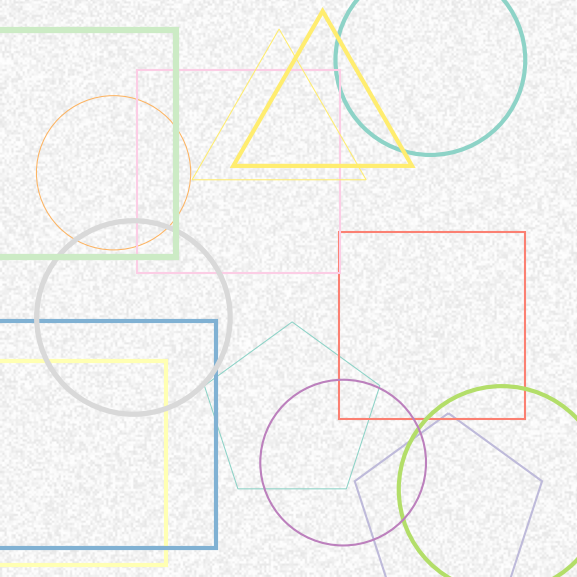[{"shape": "pentagon", "thickness": 0.5, "radius": 0.8, "center": [0.506, 0.282]}, {"shape": "circle", "thickness": 2, "radius": 0.82, "center": [0.745, 0.895]}, {"shape": "square", "thickness": 2, "radius": 0.88, "center": [0.111, 0.197]}, {"shape": "pentagon", "thickness": 1, "radius": 0.85, "center": [0.776, 0.113]}, {"shape": "square", "thickness": 1, "radius": 0.81, "center": [0.748, 0.435]}, {"shape": "square", "thickness": 2, "radius": 0.98, "center": [0.176, 0.247]}, {"shape": "circle", "thickness": 0.5, "radius": 0.67, "center": [0.197, 0.7]}, {"shape": "circle", "thickness": 2, "radius": 0.89, "center": [0.869, 0.152]}, {"shape": "square", "thickness": 1, "radius": 0.88, "center": [0.413, 0.702]}, {"shape": "circle", "thickness": 2.5, "radius": 0.84, "center": [0.231, 0.449]}, {"shape": "circle", "thickness": 1, "radius": 0.72, "center": [0.594, 0.198]}, {"shape": "square", "thickness": 3, "radius": 0.98, "center": [0.108, 0.751]}, {"shape": "triangle", "thickness": 2, "radius": 0.89, "center": [0.559, 0.801]}, {"shape": "triangle", "thickness": 0.5, "radius": 0.87, "center": [0.483, 0.775]}]